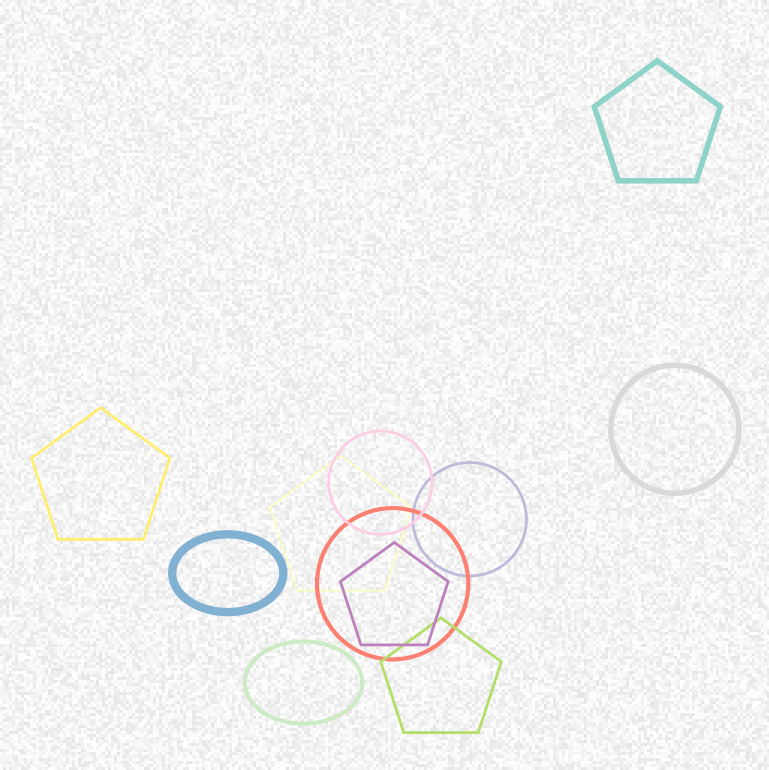[{"shape": "pentagon", "thickness": 2, "radius": 0.43, "center": [0.854, 0.835]}, {"shape": "pentagon", "thickness": 0.5, "radius": 0.48, "center": [0.443, 0.311]}, {"shape": "circle", "thickness": 1, "radius": 0.37, "center": [0.61, 0.326]}, {"shape": "circle", "thickness": 1.5, "radius": 0.49, "center": [0.51, 0.242]}, {"shape": "oval", "thickness": 3, "radius": 0.36, "center": [0.296, 0.256]}, {"shape": "pentagon", "thickness": 1, "radius": 0.41, "center": [0.573, 0.115]}, {"shape": "circle", "thickness": 1, "radius": 0.34, "center": [0.494, 0.373]}, {"shape": "circle", "thickness": 2, "radius": 0.42, "center": [0.876, 0.443]}, {"shape": "pentagon", "thickness": 1, "radius": 0.37, "center": [0.512, 0.222]}, {"shape": "oval", "thickness": 1.5, "radius": 0.38, "center": [0.394, 0.114]}, {"shape": "pentagon", "thickness": 1, "radius": 0.47, "center": [0.131, 0.376]}]